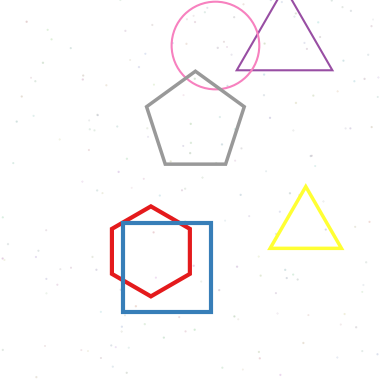[{"shape": "hexagon", "thickness": 3, "radius": 0.58, "center": [0.392, 0.347]}, {"shape": "square", "thickness": 3, "radius": 0.58, "center": [0.434, 0.305]}, {"shape": "triangle", "thickness": 1.5, "radius": 0.72, "center": [0.739, 0.889]}, {"shape": "triangle", "thickness": 2.5, "radius": 0.53, "center": [0.794, 0.408]}, {"shape": "circle", "thickness": 1.5, "radius": 0.57, "center": [0.56, 0.882]}, {"shape": "pentagon", "thickness": 2.5, "radius": 0.67, "center": [0.508, 0.682]}]